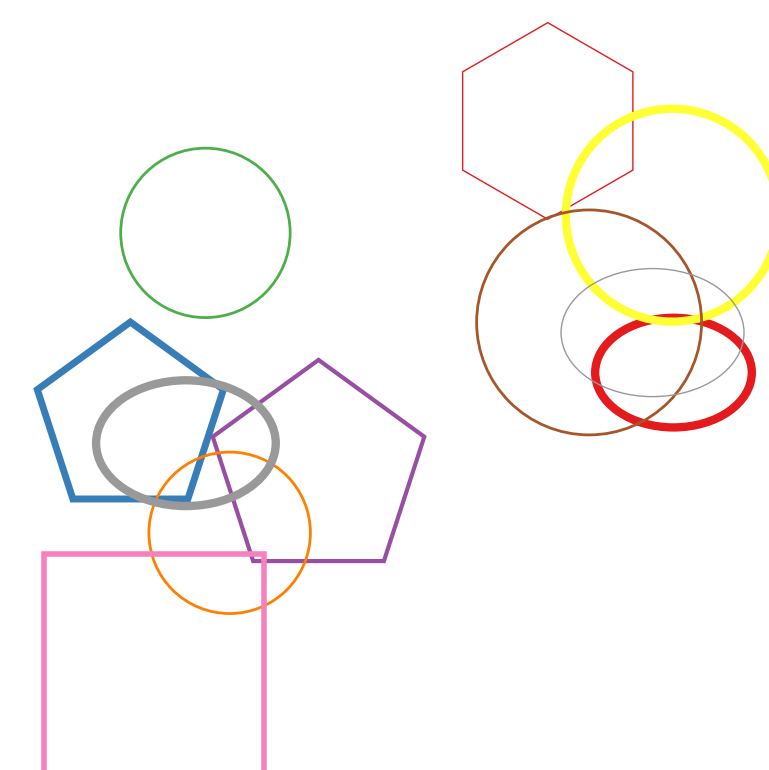[{"shape": "hexagon", "thickness": 0.5, "radius": 0.64, "center": [0.711, 0.843]}, {"shape": "oval", "thickness": 3, "radius": 0.51, "center": [0.875, 0.516]}, {"shape": "pentagon", "thickness": 2.5, "radius": 0.64, "center": [0.169, 0.455]}, {"shape": "circle", "thickness": 1, "radius": 0.55, "center": [0.267, 0.698]}, {"shape": "pentagon", "thickness": 1.5, "radius": 0.72, "center": [0.414, 0.388]}, {"shape": "circle", "thickness": 1, "radius": 0.52, "center": [0.298, 0.308]}, {"shape": "circle", "thickness": 3, "radius": 0.69, "center": [0.873, 0.721]}, {"shape": "circle", "thickness": 1, "radius": 0.73, "center": [0.765, 0.581]}, {"shape": "square", "thickness": 2, "radius": 0.71, "center": [0.199, 0.138]}, {"shape": "oval", "thickness": 3, "radius": 0.58, "center": [0.241, 0.424]}, {"shape": "oval", "thickness": 0.5, "radius": 0.59, "center": [0.847, 0.568]}]